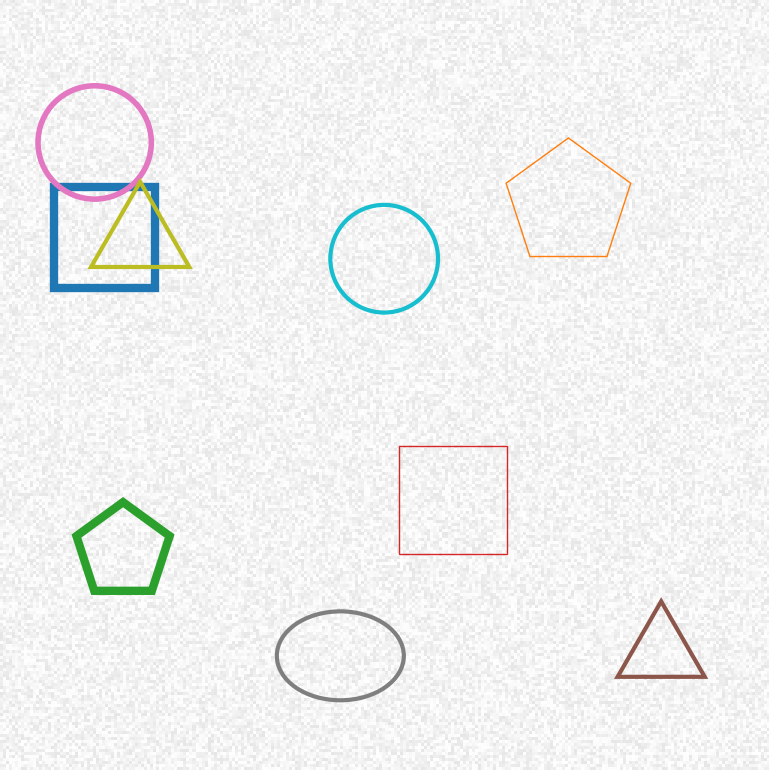[{"shape": "square", "thickness": 3, "radius": 0.33, "center": [0.136, 0.691]}, {"shape": "pentagon", "thickness": 0.5, "radius": 0.43, "center": [0.738, 0.736]}, {"shape": "pentagon", "thickness": 3, "radius": 0.32, "center": [0.16, 0.284]}, {"shape": "square", "thickness": 0.5, "radius": 0.35, "center": [0.588, 0.35]}, {"shape": "triangle", "thickness": 1.5, "radius": 0.33, "center": [0.859, 0.154]}, {"shape": "circle", "thickness": 2, "radius": 0.37, "center": [0.123, 0.815]}, {"shape": "oval", "thickness": 1.5, "radius": 0.41, "center": [0.442, 0.148]}, {"shape": "triangle", "thickness": 1.5, "radius": 0.37, "center": [0.182, 0.69]}, {"shape": "circle", "thickness": 1.5, "radius": 0.35, "center": [0.499, 0.664]}]